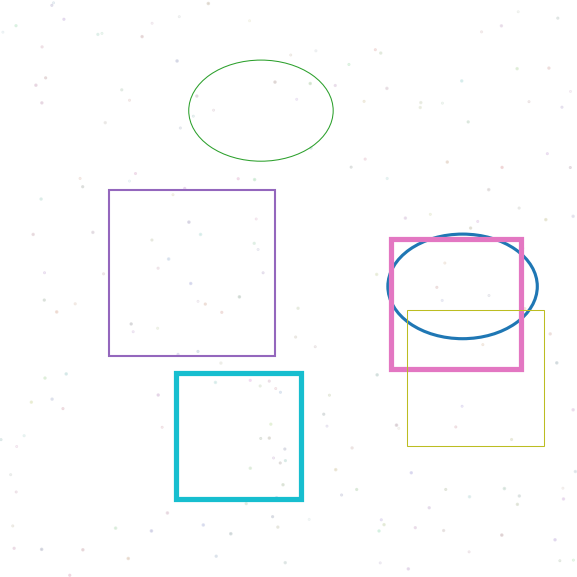[{"shape": "oval", "thickness": 1.5, "radius": 0.65, "center": [0.801, 0.503]}, {"shape": "oval", "thickness": 0.5, "radius": 0.63, "center": [0.452, 0.808]}, {"shape": "square", "thickness": 1, "radius": 0.72, "center": [0.333, 0.526]}, {"shape": "square", "thickness": 2.5, "radius": 0.56, "center": [0.79, 0.473]}, {"shape": "square", "thickness": 0.5, "radius": 0.59, "center": [0.824, 0.345]}, {"shape": "square", "thickness": 2.5, "radius": 0.54, "center": [0.413, 0.244]}]